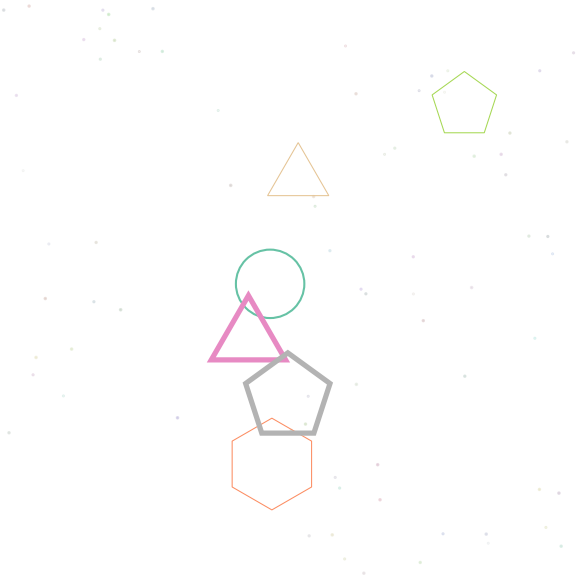[{"shape": "circle", "thickness": 1, "radius": 0.3, "center": [0.468, 0.508]}, {"shape": "hexagon", "thickness": 0.5, "radius": 0.4, "center": [0.471, 0.196]}, {"shape": "triangle", "thickness": 2.5, "radius": 0.37, "center": [0.43, 0.413]}, {"shape": "pentagon", "thickness": 0.5, "radius": 0.29, "center": [0.804, 0.817]}, {"shape": "triangle", "thickness": 0.5, "radius": 0.31, "center": [0.516, 0.691]}, {"shape": "pentagon", "thickness": 2.5, "radius": 0.38, "center": [0.498, 0.311]}]